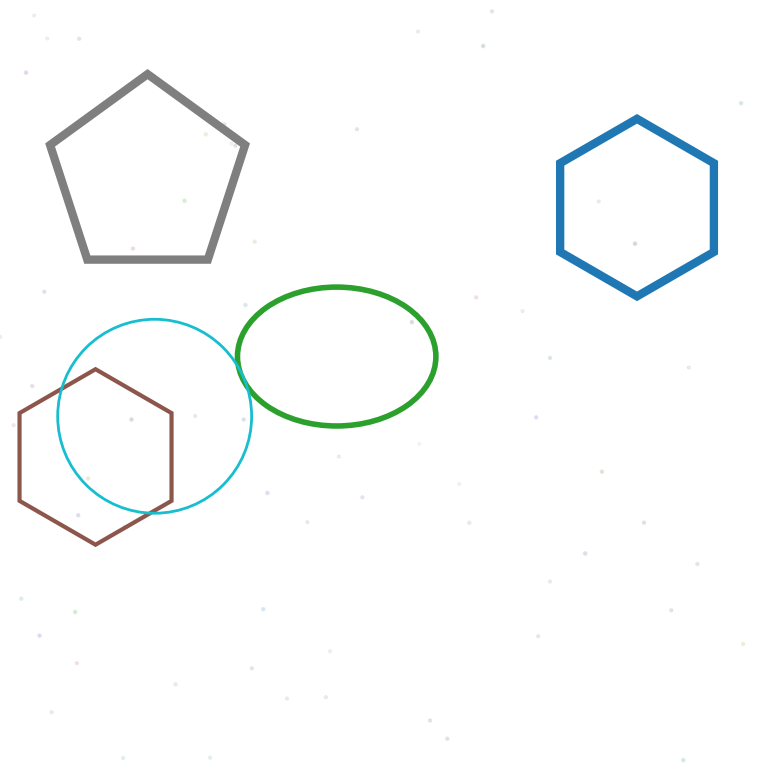[{"shape": "hexagon", "thickness": 3, "radius": 0.58, "center": [0.827, 0.73]}, {"shape": "oval", "thickness": 2, "radius": 0.64, "center": [0.437, 0.537]}, {"shape": "hexagon", "thickness": 1.5, "radius": 0.57, "center": [0.124, 0.407]}, {"shape": "pentagon", "thickness": 3, "radius": 0.67, "center": [0.192, 0.771]}, {"shape": "circle", "thickness": 1, "radius": 0.63, "center": [0.201, 0.459]}]